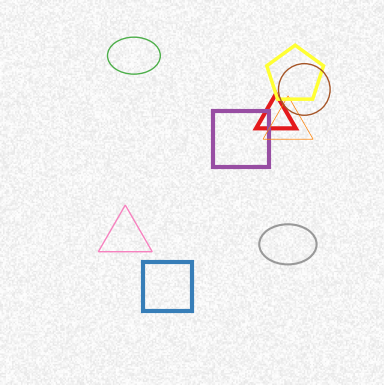[{"shape": "triangle", "thickness": 3, "radius": 0.3, "center": [0.717, 0.696]}, {"shape": "square", "thickness": 3, "radius": 0.32, "center": [0.434, 0.255]}, {"shape": "oval", "thickness": 1, "radius": 0.34, "center": [0.348, 0.855]}, {"shape": "square", "thickness": 3, "radius": 0.36, "center": [0.626, 0.639]}, {"shape": "triangle", "thickness": 0.5, "radius": 0.38, "center": [0.748, 0.676]}, {"shape": "pentagon", "thickness": 2.5, "radius": 0.39, "center": [0.767, 0.805]}, {"shape": "circle", "thickness": 1, "radius": 0.34, "center": [0.79, 0.768]}, {"shape": "triangle", "thickness": 1, "radius": 0.4, "center": [0.325, 0.387]}, {"shape": "oval", "thickness": 1.5, "radius": 0.37, "center": [0.748, 0.365]}]